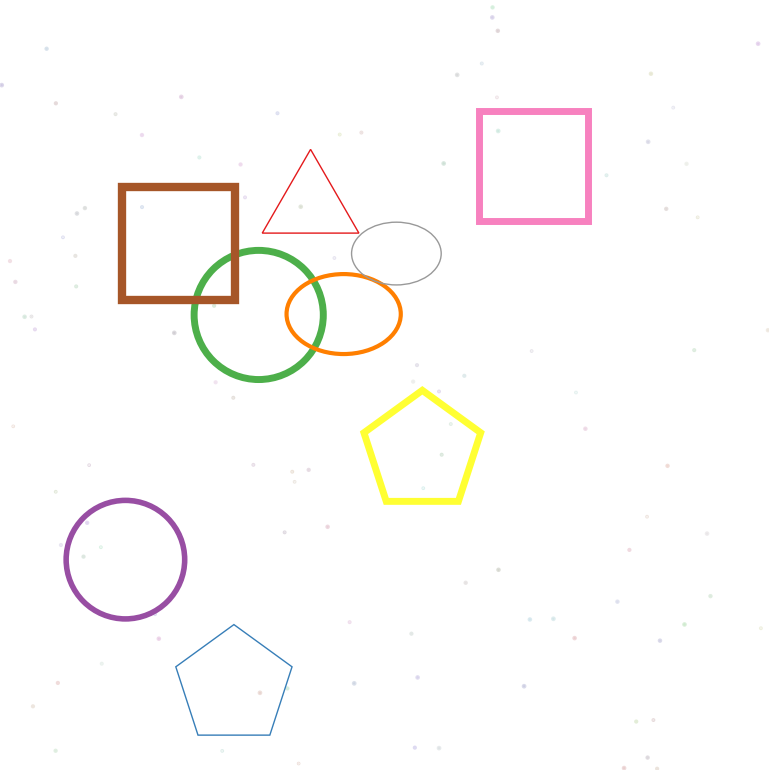[{"shape": "triangle", "thickness": 0.5, "radius": 0.36, "center": [0.403, 0.734]}, {"shape": "pentagon", "thickness": 0.5, "radius": 0.4, "center": [0.304, 0.109]}, {"shape": "circle", "thickness": 2.5, "radius": 0.42, "center": [0.336, 0.591]}, {"shape": "circle", "thickness": 2, "radius": 0.38, "center": [0.163, 0.273]}, {"shape": "oval", "thickness": 1.5, "radius": 0.37, "center": [0.446, 0.592]}, {"shape": "pentagon", "thickness": 2.5, "radius": 0.4, "center": [0.548, 0.413]}, {"shape": "square", "thickness": 3, "radius": 0.37, "center": [0.231, 0.683]}, {"shape": "square", "thickness": 2.5, "radius": 0.36, "center": [0.693, 0.785]}, {"shape": "oval", "thickness": 0.5, "radius": 0.29, "center": [0.515, 0.671]}]